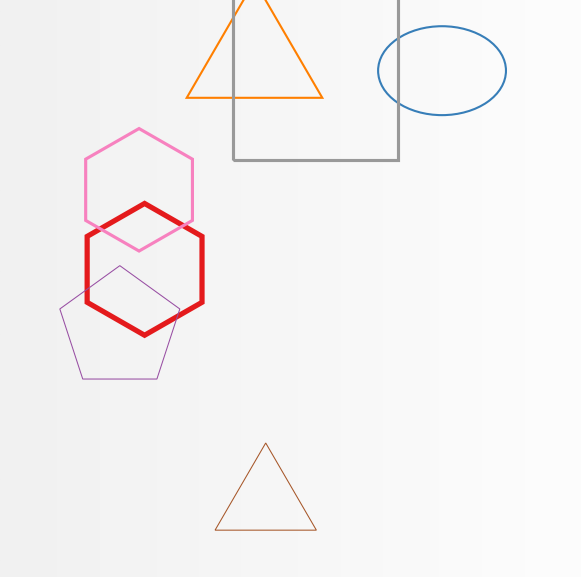[{"shape": "hexagon", "thickness": 2.5, "radius": 0.57, "center": [0.249, 0.533]}, {"shape": "oval", "thickness": 1, "radius": 0.55, "center": [0.76, 0.877]}, {"shape": "pentagon", "thickness": 0.5, "radius": 0.54, "center": [0.206, 0.431]}, {"shape": "triangle", "thickness": 1, "radius": 0.67, "center": [0.438, 0.897]}, {"shape": "triangle", "thickness": 0.5, "radius": 0.5, "center": [0.457, 0.131]}, {"shape": "hexagon", "thickness": 1.5, "radius": 0.53, "center": [0.239, 0.67]}, {"shape": "square", "thickness": 1.5, "radius": 0.71, "center": [0.543, 0.864]}]